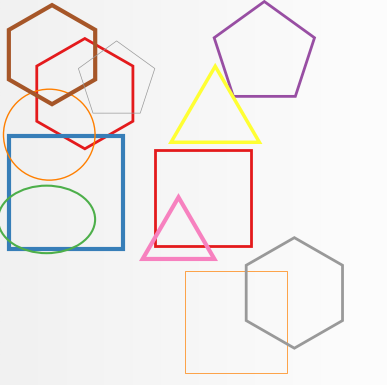[{"shape": "square", "thickness": 2, "radius": 0.62, "center": [0.524, 0.486]}, {"shape": "hexagon", "thickness": 2, "radius": 0.72, "center": [0.219, 0.757]}, {"shape": "square", "thickness": 3, "radius": 0.74, "center": [0.171, 0.499]}, {"shape": "oval", "thickness": 1.5, "radius": 0.63, "center": [0.12, 0.43]}, {"shape": "pentagon", "thickness": 2, "radius": 0.68, "center": [0.682, 0.86]}, {"shape": "circle", "thickness": 1, "radius": 0.59, "center": [0.127, 0.65]}, {"shape": "square", "thickness": 0.5, "radius": 0.66, "center": [0.61, 0.163]}, {"shape": "triangle", "thickness": 2.5, "radius": 0.66, "center": [0.555, 0.696]}, {"shape": "hexagon", "thickness": 3, "radius": 0.64, "center": [0.134, 0.858]}, {"shape": "triangle", "thickness": 3, "radius": 0.53, "center": [0.461, 0.381]}, {"shape": "pentagon", "thickness": 0.5, "radius": 0.52, "center": [0.301, 0.79]}, {"shape": "hexagon", "thickness": 2, "radius": 0.72, "center": [0.76, 0.239]}]